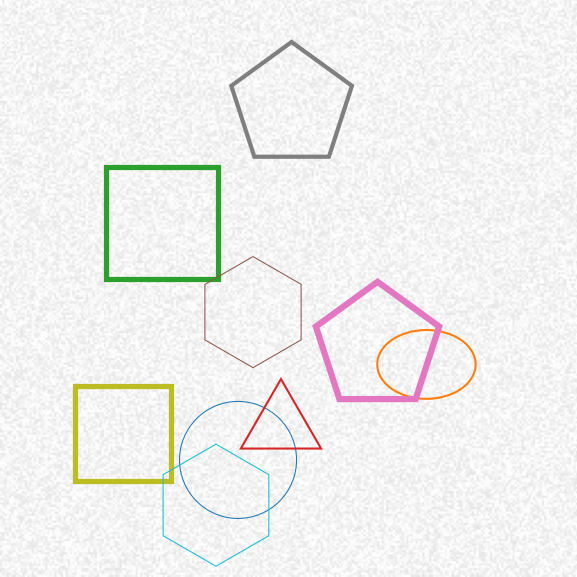[{"shape": "circle", "thickness": 0.5, "radius": 0.51, "center": [0.412, 0.203]}, {"shape": "oval", "thickness": 1, "radius": 0.43, "center": [0.738, 0.368]}, {"shape": "square", "thickness": 2.5, "radius": 0.48, "center": [0.281, 0.613]}, {"shape": "triangle", "thickness": 1, "radius": 0.4, "center": [0.487, 0.263]}, {"shape": "hexagon", "thickness": 0.5, "radius": 0.48, "center": [0.438, 0.459]}, {"shape": "pentagon", "thickness": 3, "radius": 0.56, "center": [0.654, 0.399]}, {"shape": "pentagon", "thickness": 2, "radius": 0.55, "center": [0.505, 0.817]}, {"shape": "square", "thickness": 2.5, "radius": 0.41, "center": [0.213, 0.248]}, {"shape": "hexagon", "thickness": 0.5, "radius": 0.53, "center": [0.374, 0.124]}]